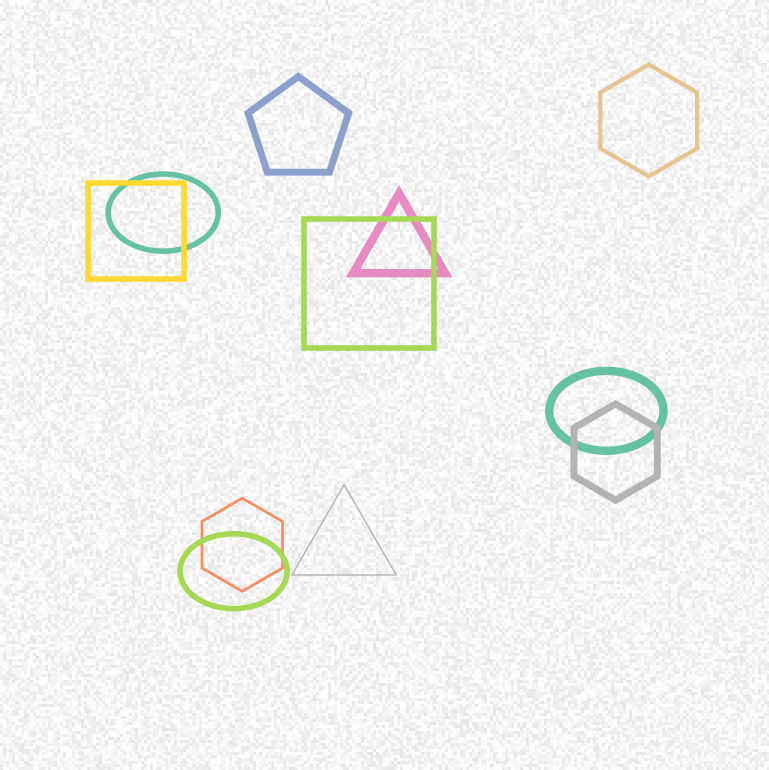[{"shape": "oval", "thickness": 2, "radius": 0.36, "center": [0.212, 0.724]}, {"shape": "oval", "thickness": 3, "radius": 0.37, "center": [0.788, 0.466]}, {"shape": "hexagon", "thickness": 1, "radius": 0.3, "center": [0.315, 0.293]}, {"shape": "pentagon", "thickness": 2.5, "radius": 0.34, "center": [0.388, 0.832]}, {"shape": "triangle", "thickness": 3, "radius": 0.35, "center": [0.518, 0.68]}, {"shape": "square", "thickness": 2, "radius": 0.42, "center": [0.479, 0.632]}, {"shape": "oval", "thickness": 2, "radius": 0.35, "center": [0.303, 0.258]}, {"shape": "square", "thickness": 2, "radius": 0.31, "center": [0.176, 0.7]}, {"shape": "hexagon", "thickness": 1.5, "radius": 0.36, "center": [0.842, 0.844]}, {"shape": "triangle", "thickness": 0.5, "radius": 0.39, "center": [0.447, 0.292]}, {"shape": "hexagon", "thickness": 2.5, "radius": 0.31, "center": [0.799, 0.413]}]